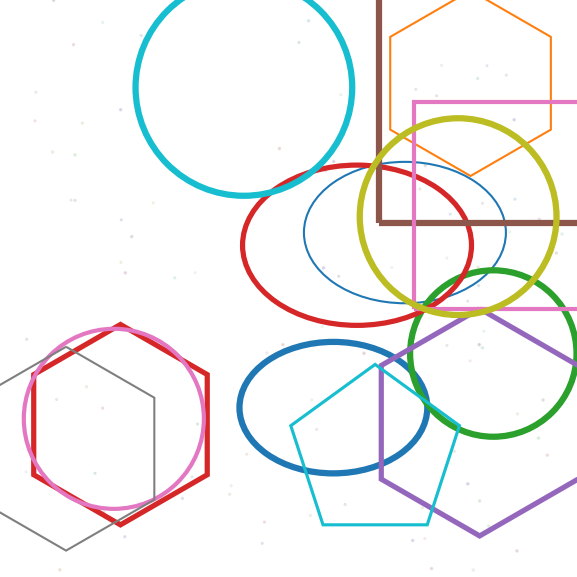[{"shape": "oval", "thickness": 3, "radius": 0.81, "center": [0.577, 0.293]}, {"shape": "oval", "thickness": 1, "radius": 0.87, "center": [0.701, 0.596]}, {"shape": "hexagon", "thickness": 1, "radius": 0.8, "center": [0.815, 0.855]}, {"shape": "circle", "thickness": 3, "radius": 0.72, "center": [0.854, 0.387]}, {"shape": "oval", "thickness": 2.5, "radius": 0.99, "center": [0.618, 0.574]}, {"shape": "hexagon", "thickness": 2.5, "radius": 0.87, "center": [0.209, 0.264]}, {"shape": "hexagon", "thickness": 2.5, "radius": 0.98, "center": [0.831, 0.268]}, {"shape": "square", "thickness": 3, "radius": 0.98, "center": [0.851, 0.807]}, {"shape": "square", "thickness": 2, "radius": 0.9, "center": [0.896, 0.644]}, {"shape": "circle", "thickness": 2, "radius": 0.78, "center": [0.197, 0.274]}, {"shape": "hexagon", "thickness": 1, "radius": 0.88, "center": [0.114, 0.222]}, {"shape": "circle", "thickness": 3, "radius": 0.85, "center": [0.793, 0.624]}, {"shape": "pentagon", "thickness": 1.5, "radius": 0.77, "center": [0.65, 0.215]}, {"shape": "circle", "thickness": 3, "radius": 0.94, "center": [0.422, 0.848]}]